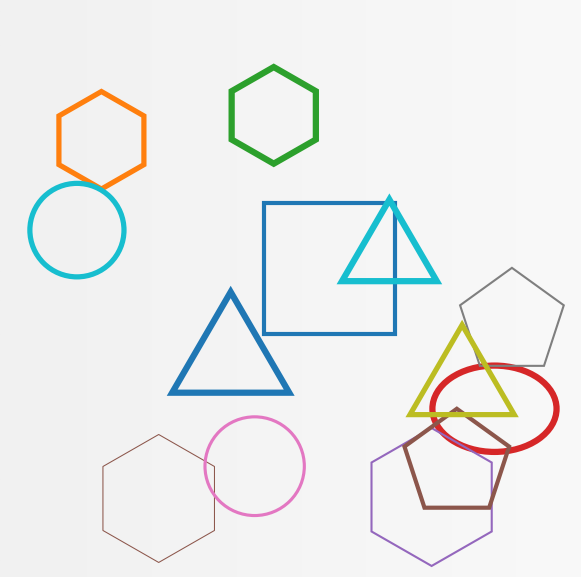[{"shape": "triangle", "thickness": 3, "radius": 0.58, "center": [0.397, 0.377]}, {"shape": "square", "thickness": 2, "radius": 0.57, "center": [0.567, 0.534]}, {"shape": "hexagon", "thickness": 2.5, "radius": 0.42, "center": [0.174, 0.756]}, {"shape": "hexagon", "thickness": 3, "radius": 0.42, "center": [0.471, 0.799]}, {"shape": "oval", "thickness": 3, "radius": 0.53, "center": [0.851, 0.291]}, {"shape": "hexagon", "thickness": 1, "radius": 0.6, "center": [0.743, 0.139]}, {"shape": "hexagon", "thickness": 0.5, "radius": 0.55, "center": [0.273, 0.136]}, {"shape": "pentagon", "thickness": 2, "radius": 0.47, "center": [0.786, 0.197]}, {"shape": "circle", "thickness": 1.5, "radius": 0.43, "center": [0.438, 0.192]}, {"shape": "pentagon", "thickness": 1, "radius": 0.47, "center": [0.881, 0.442]}, {"shape": "triangle", "thickness": 2.5, "radius": 0.52, "center": [0.795, 0.333]}, {"shape": "triangle", "thickness": 3, "radius": 0.47, "center": [0.67, 0.559]}, {"shape": "circle", "thickness": 2.5, "radius": 0.4, "center": [0.132, 0.601]}]